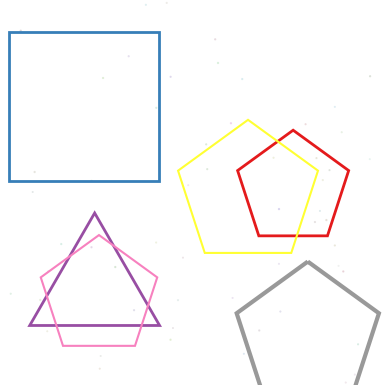[{"shape": "pentagon", "thickness": 2, "radius": 0.76, "center": [0.761, 0.51]}, {"shape": "square", "thickness": 2, "radius": 0.97, "center": [0.218, 0.723]}, {"shape": "triangle", "thickness": 2, "radius": 0.97, "center": [0.246, 0.252]}, {"shape": "pentagon", "thickness": 1.5, "radius": 0.96, "center": [0.644, 0.498]}, {"shape": "pentagon", "thickness": 1.5, "radius": 0.8, "center": [0.257, 0.23]}, {"shape": "pentagon", "thickness": 3, "radius": 0.97, "center": [0.799, 0.126]}]